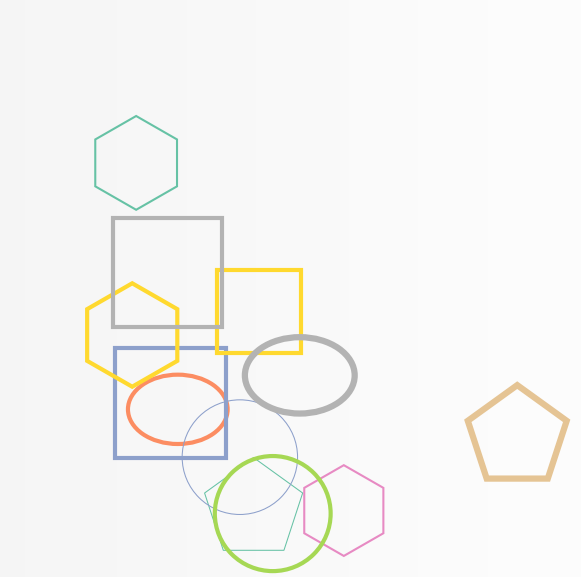[{"shape": "hexagon", "thickness": 1, "radius": 0.41, "center": [0.234, 0.717]}, {"shape": "pentagon", "thickness": 0.5, "radius": 0.44, "center": [0.436, 0.118]}, {"shape": "oval", "thickness": 2, "radius": 0.43, "center": [0.306, 0.29]}, {"shape": "circle", "thickness": 0.5, "radius": 0.5, "center": [0.413, 0.208]}, {"shape": "square", "thickness": 2, "radius": 0.48, "center": [0.293, 0.301]}, {"shape": "hexagon", "thickness": 1, "radius": 0.39, "center": [0.592, 0.115]}, {"shape": "circle", "thickness": 2, "radius": 0.5, "center": [0.469, 0.11]}, {"shape": "square", "thickness": 2, "radius": 0.36, "center": [0.445, 0.459]}, {"shape": "hexagon", "thickness": 2, "radius": 0.45, "center": [0.227, 0.419]}, {"shape": "pentagon", "thickness": 3, "radius": 0.45, "center": [0.89, 0.243]}, {"shape": "oval", "thickness": 3, "radius": 0.47, "center": [0.516, 0.349]}, {"shape": "square", "thickness": 2, "radius": 0.47, "center": [0.288, 0.527]}]